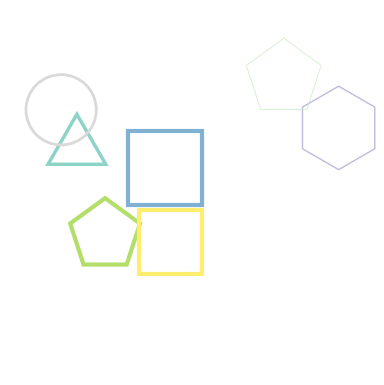[{"shape": "triangle", "thickness": 2.5, "radius": 0.43, "center": [0.2, 0.617]}, {"shape": "hexagon", "thickness": 1, "radius": 0.54, "center": [0.88, 0.668]}, {"shape": "square", "thickness": 3, "radius": 0.48, "center": [0.427, 0.563]}, {"shape": "pentagon", "thickness": 3, "radius": 0.48, "center": [0.273, 0.39]}, {"shape": "circle", "thickness": 2, "radius": 0.46, "center": [0.159, 0.715]}, {"shape": "pentagon", "thickness": 0.5, "radius": 0.51, "center": [0.737, 0.798]}, {"shape": "square", "thickness": 3, "radius": 0.41, "center": [0.443, 0.371]}]